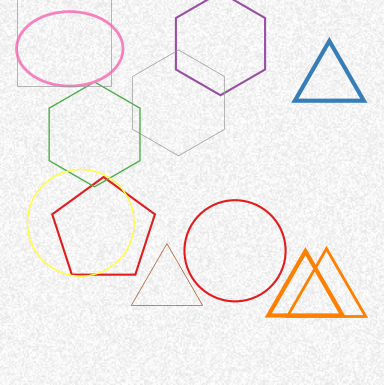[{"shape": "circle", "thickness": 1.5, "radius": 0.66, "center": [0.61, 0.349]}, {"shape": "pentagon", "thickness": 1.5, "radius": 0.7, "center": [0.269, 0.4]}, {"shape": "triangle", "thickness": 3, "radius": 0.52, "center": [0.855, 0.79]}, {"shape": "hexagon", "thickness": 1, "radius": 0.68, "center": [0.246, 0.651]}, {"shape": "hexagon", "thickness": 1.5, "radius": 0.67, "center": [0.573, 0.886]}, {"shape": "triangle", "thickness": 2, "radius": 0.59, "center": [0.848, 0.237]}, {"shape": "triangle", "thickness": 3, "radius": 0.56, "center": [0.793, 0.236]}, {"shape": "circle", "thickness": 1, "radius": 0.69, "center": [0.21, 0.421]}, {"shape": "triangle", "thickness": 0.5, "radius": 0.53, "center": [0.434, 0.26]}, {"shape": "oval", "thickness": 2, "radius": 0.69, "center": [0.181, 0.873]}, {"shape": "hexagon", "thickness": 0.5, "radius": 0.69, "center": [0.464, 0.733]}, {"shape": "square", "thickness": 0.5, "radius": 0.61, "center": [0.166, 0.899]}]